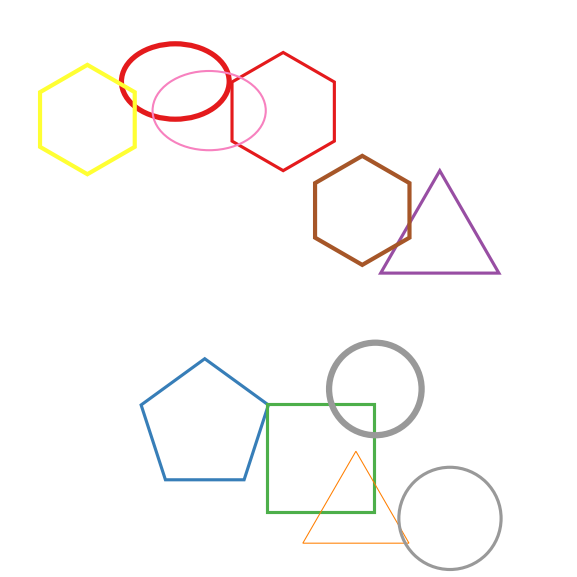[{"shape": "hexagon", "thickness": 1.5, "radius": 0.51, "center": [0.49, 0.806]}, {"shape": "oval", "thickness": 2.5, "radius": 0.47, "center": [0.304, 0.858]}, {"shape": "pentagon", "thickness": 1.5, "radius": 0.58, "center": [0.355, 0.262]}, {"shape": "square", "thickness": 1.5, "radius": 0.47, "center": [0.555, 0.205]}, {"shape": "triangle", "thickness": 1.5, "radius": 0.59, "center": [0.762, 0.585]}, {"shape": "triangle", "thickness": 0.5, "radius": 0.53, "center": [0.616, 0.112]}, {"shape": "hexagon", "thickness": 2, "radius": 0.47, "center": [0.151, 0.792]}, {"shape": "hexagon", "thickness": 2, "radius": 0.47, "center": [0.627, 0.635]}, {"shape": "oval", "thickness": 1, "radius": 0.49, "center": [0.362, 0.808]}, {"shape": "circle", "thickness": 1.5, "radius": 0.44, "center": [0.779, 0.101]}, {"shape": "circle", "thickness": 3, "radius": 0.4, "center": [0.65, 0.326]}]